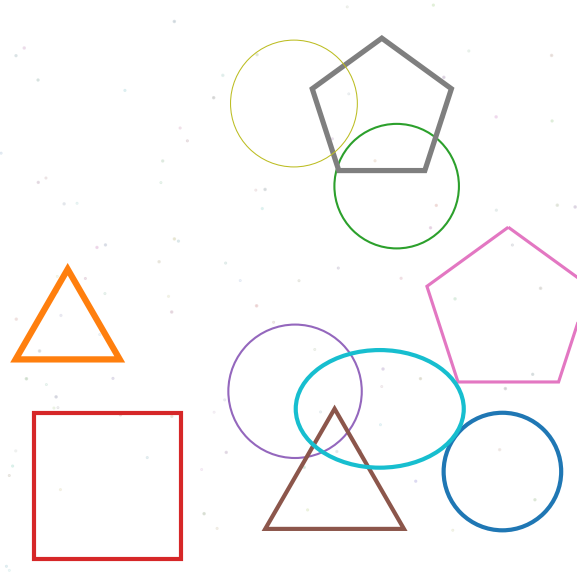[{"shape": "circle", "thickness": 2, "radius": 0.51, "center": [0.87, 0.183]}, {"shape": "triangle", "thickness": 3, "radius": 0.52, "center": [0.117, 0.429]}, {"shape": "circle", "thickness": 1, "radius": 0.54, "center": [0.687, 0.677]}, {"shape": "square", "thickness": 2, "radius": 0.64, "center": [0.186, 0.158]}, {"shape": "circle", "thickness": 1, "radius": 0.58, "center": [0.511, 0.322]}, {"shape": "triangle", "thickness": 2, "radius": 0.69, "center": [0.579, 0.153]}, {"shape": "pentagon", "thickness": 1.5, "radius": 0.74, "center": [0.88, 0.458]}, {"shape": "pentagon", "thickness": 2.5, "radius": 0.63, "center": [0.661, 0.806]}, {"shape": "circle", "thickness": 0.5, "radius": 0.55, "center": [0.509, 0.82]}, {"shape": "oval", "thickness": 2, "radius": 0.73, "center": [0.658, 0.291]}]